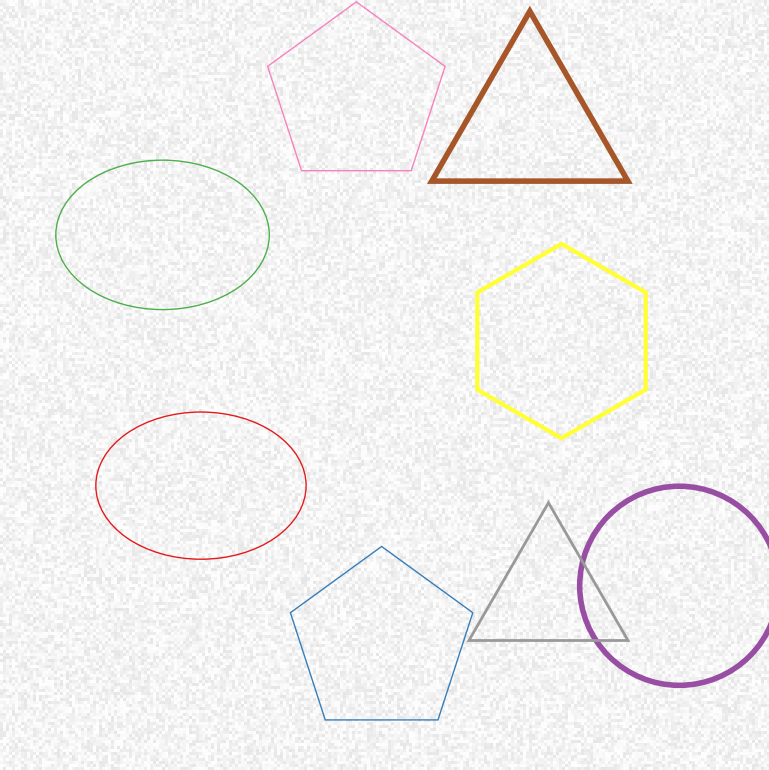[{"shape": "oval", "thickness": 0.5, "radius": 0.68, "center": [0.261, 0.369]}, {"shape": "pentagon", "thickness": 0.5, "radius": 0.62, "center": [0.496, 0.166]}, {"shape": "oval", "thickness": 0.5, "radius": 0.69, "center": [0.211, 0.695]}, {"shape": "circle", "thickness": 2, "radius": 0.65, "center": [0.882, 0.239]}, {"shape": "hexagon", "thickness": 1.5, "radius": 0.63, "center": [0.729, 0.557]}, {"shape": "triangle", "thickness": 2, "radius": 0.74, "center": [0.688, 0.838]}, {"shape": "pentagon", "thickness": 0.5, "radius": 0.61, "center": [0.463, 0.876]}, {"shape": "triangle", "thickness": 1, "radius": 0.6, "center": [0.712, 0.228]}]